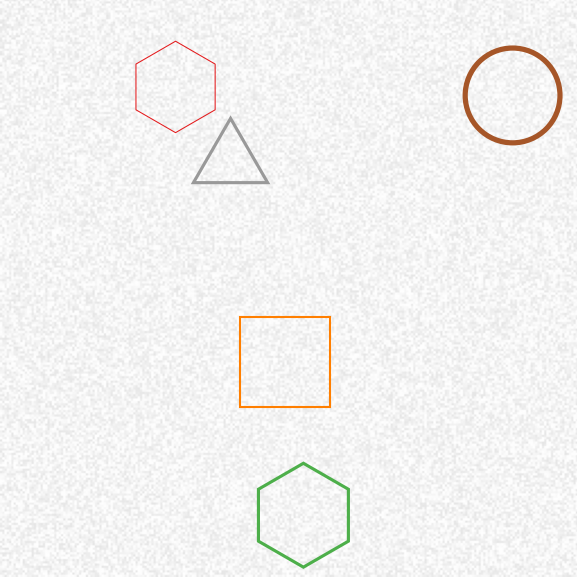[{"shape": "hexagon", "thickness": 0.5, "radius": 0.4, "center": [0.304, 0.849]}, {"shape": "hexagon", "thickness": 1.5, "radius": 0.45, "center": [0.525, 0.107]}, {"shape": "square", "thickness": 1, "radius": 0.39, "center": [0.494, 0.372]}, {"shape": "circle", "thickness": 2.5, "radius": 0.41, "center": [0.888, 0.834]}, {"shape": "triangle", "thickness": 1.5, "radius": 0.37, "center": [0.399, 0.72]}]